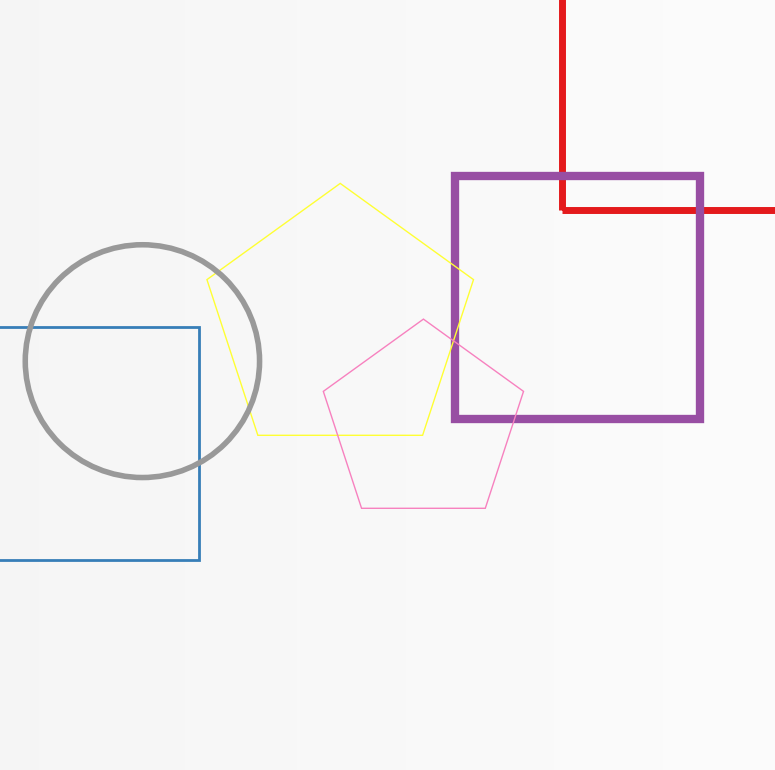[{"shape": "square", "thickness": 2.5, "radius": 0.84, "center": [0.893, 0.894]}, {"shape": "square", "thickness": 1, "radius": 0.76, "center": [0.105, 0.424]}, {"shape": "square", "thickness": 3, "radius": 0.79, "center": [0.745, 0.613]}, {"shape": "pentagon", "thickness": 0.5, "radius": 0.9, "center": [0.439, 0.581]}, {"shape": "pentagon", "thickness": 0.5, "radius": 0.68, "center": [0.546, 0.45]}, {"shape": "circle", "thickness": 2, "radius": 0.76, "center": [0.184, 0.531]}]